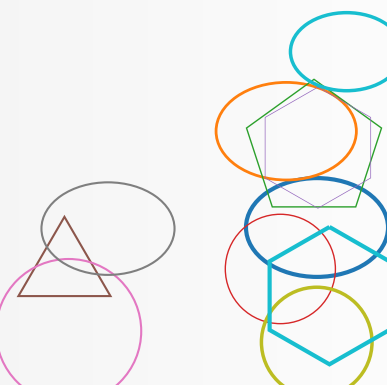[{"shape": "oval", "thickness": 3, "radius": 0.92, "center": [0.818, 0.409]}, {"shape": "oval", "thickness": 2, "radius": 0.91, "center": [0.739, 0.659]}, {"shape": "pentagon", "thickness": 1, "radius": 0.92, "center": [0.81, 0.611]}, {"shape": "circle", "thickness": 1, "radius": 0.71, "center": [0.723, 0.301]}, {"shape": "hexagon", "thickness": 0.5, "radius": 0.79, "center": [0.82, 0.616]}, {"shape": "triangle", "thickness": 1.5, "radius": 0.69, "center": [0.166, 0.3]}, {"shape": "circle", "thickness": 1.5, "radius": 0.94, "center": [0.177, 0.14]}, {"shape": "oval", "thickness": 1.5, "radius": 0.86, "center": [0.279, 0.406]}, {"shape": "circle", "thickness": 2.5, "radius": 0.71, "center": [0.817, 0.111]}, {"shape": "oval", "thickness": 2.5, "radius": 0.72, "center": [0.894, 0.866]}, {"shape": "hexagon", "thickness": 3, "radius": 0.89, "center": [0.85, 0.232]}]